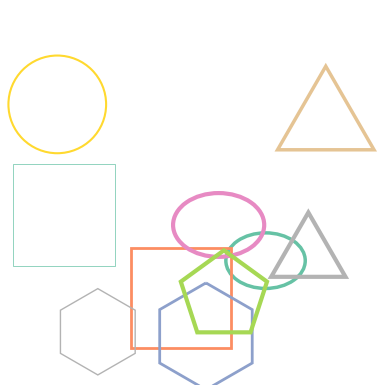[{"shape": "oval", "thickness": 2.5, "radius": 0.52, "center": [0.69, 0.323]}, {"shape": "square", "thickness": 0.5, "radius": 0.66, "center": [0.167, 0.441]}, {"shape": "square", "thickness": 2, "radius": 0.65, "center": [0.47, 0.226]}, {"shape": "hexagon", "thickness": 2, "radius": 0.69, "center": [0.535, 0.126]}, {"shape": "oval", "thickness": 3, "radius": 0.59, "center": [0.568, 0.416]}, {"shape": "pentagon", "thickness": 3, "radius": 0.59, "center": [0.582, 0.232]}, {"shape": "circle", "thickness": 1.5, "radius": 0.63, "center": [0.149, 0.729]}, {"shape": "triangle", "thickness": 2.5, "radius": 0.72, "center": [0.846, 0.683]}, {"shape": "hexagon", "thickness": 1, "radius": 0.56, "center": [0.254, 0.138]}, {"shape": "triangle", "thickness": 3, "radius": 0.56, "center": [0.801, 0.337]}]